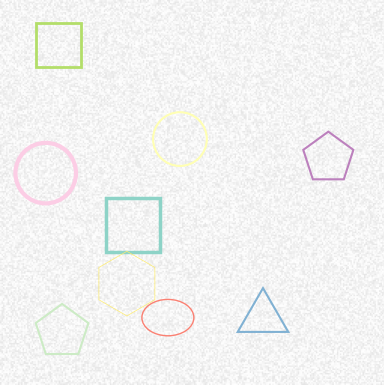[{"shape": "square", "thickness": 2.5, "radius": 0.35, "center": [0.345, 0.416]}, {"shape": "circle", "thickness": 1.5, "radius": 0.35, "center": [0.467, 0.639]}, {"shape": "oval", "thickness": 1, "radius": 0.34, "center": [0.436, 0.175]}, {"shape": "triangle", "thickness": 1.5, "radius": 0.38, "center": [0.683, 0.176]}, {"shape": "square", "thickness": 2, "radius": 0.29, "center": [0.152, 0.884]}, {"shape": "circle", "thickness": 3, "radius": 0.39, "center": [0.119, 0.55]}, {"shape": "pentagon", "thickness": 1.5, "radius": 0.34, "center": [0.853, 0.59]}, {"shape": "pentagon", "thickness": 1.5, "radius": 0.36, "center": [0.161, 0.139]}, {"shape": "hexagon", "thickness": 0.5, "radius": 0.42, "center": [0.33, 0.263]}]